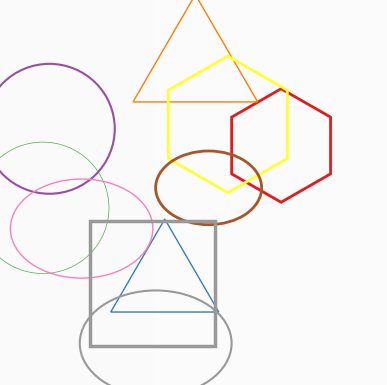[{"shape": "hexagon", "thickness": 2, "radius": 0.74, "center": [0.725, 0.622]}, {"shape": "triangle", "thickness": 1, "radius": 0.8, "center": [0.425, 0.27]}, {"shape": "circle", "thickness": 0.5, "radius": 0.85, "center": [0.111, 0.46]}, {"shape": "circle", "thickness": 1.5, "radius": 0.84, "center": [0.127, 0.665]}, {"shape": "triangle", "thickness": 1, "radius": 0.93, "center": [0.504, 0.828]}, {"shape": "hexagon", "thickness": 2, "radius": 0.89, "center": [0.588, 0.677]}, {"shape": "oval", "thickness": 2, "radius": 0.68, "center": [0.538, 0.512]}, {"shape": "oval", "thickness": 1, "radius": 0.92, "center": [0.211, 0.406]}, {"shape": "square", "thickness": 2.5, "radius": 0.81, "center": [0.393, 0.264]}, {"shape": "oval", "thickness": 1.5, "radius": 0.98, "center": [0.402, 0.108]}]